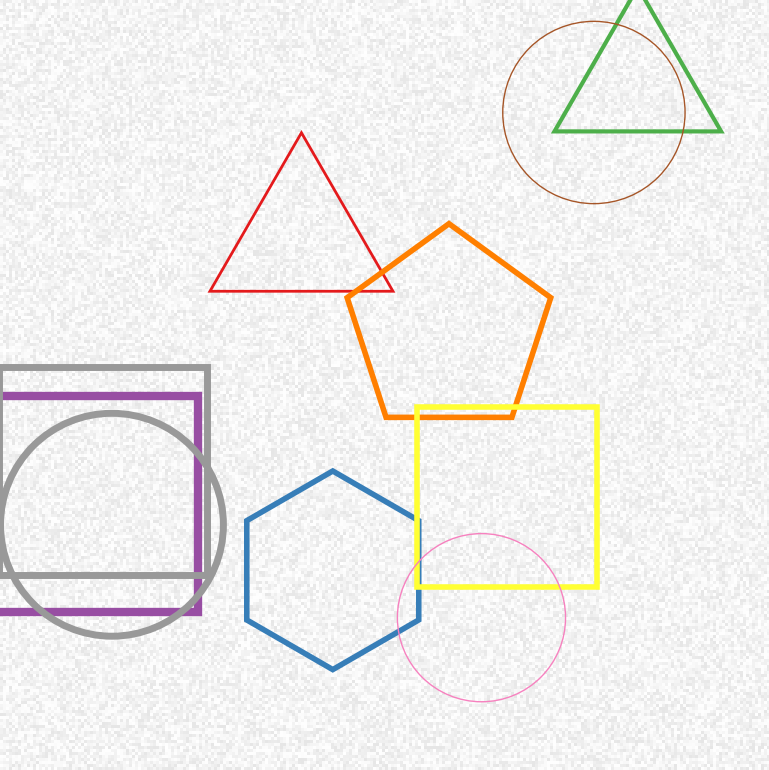[{"shape": "triangle", "thickness": 1, "radius": 0.69, "center": [0.391, 0.69]}, {"shape": "hexagon", "thickness": 2, "radius": 0.64, "center": [0.432, 0.259]}, {"shape": "triangle", "thickness": 1.5, "radius": 0.62, "center": [0.828, 0.892]}, {"shape": "square", "thickness": 3, "radius": 0.7, "center": [0.117, 0.346]}, {"shape": "pentagon", "thickness": 2, "radius": 0.7, "center": [0.583, 0.57]}, {"shape": "square", "thickness": 2, "radius": 0.59, "center": [0.659, 0.355]}, {"shape": "circle", "thickness": 0.5, "radius": 0.59, "center": [0.771, 0.854]}, {"shape": "circle", "thickness": 0.5, "radius": 0.55, "center": [0.625, 0.198]}, {"shape": "circle", "thickness": 2.5, "radius": 0.72, "center": [0.145, 0.318]}, {"shape": "square", "thickness": 2.5, "radius": 0.68, "center": [0.134, 0.388]}]